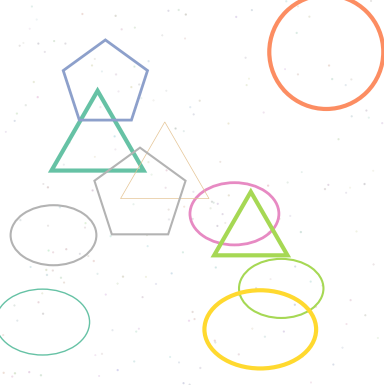[{"shape": "oval", "thickness": 1, "radius": 0.61, "center": [0.11, 0.163]}, {"shape": "triangle", "thickness": 3, "radius": 0.69, "center": [0.253, 0.626]}, {"shape": "circle", "thickness": 3, "radius": 0.74, "center": [0.847, 0.865]}, {"shape": "pentagon", "thickness": 2, "radius": 0.58, "center": [0.274, 0.781]}, {"shape": "oval", "thickness": 2, "radius": 0.58, "center": [0.609, 0.445]}, {"shape": "triangle", "thickness": 3, "radius": 0.55, "center": [0.651, 0.392]}, {"shape": "oval", "thickness": 1.5, "radius": 0.55, "center": [0.73, 0.251]}, {"shape": "oval", "thickness": 3, "radius": 0.73, "center": [0.676, 0.145]}, {"shape": "triangle", "thickness": 0.5, "radius": 0.66, "center": [0.428, 0.551]}, {"shape": "oval", "thickness": 1.5, "radius": 0.56, "center": [0.139, 0.389]}, {"shape": "pentagon", "thickness": 1.5, "radius": 0.62, "center": [0.364, 0.492]}]